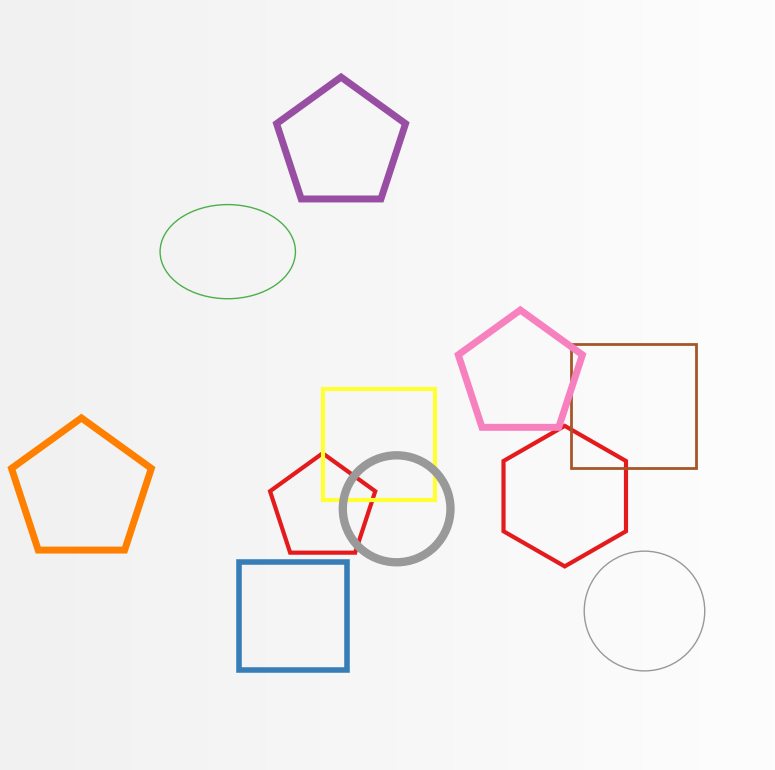[{"shape": "hexagon", "thickness": 1.5, "radius": 0.46, "center": [0.729, 0.356]}, {"shape": "pentagon", "thickness": 1.5, "radius": 0.36, "center": [0.416, 0.34]}, {"shape": "square", "thickness": 2, "radius": 0.35, "center": [0.378, 0.2]}, {"shape": "oval", "thickness": 0.5, "radius": 0.44, "center": [0.294, 0.673]}, {"shape": "pentagon", "thickness": 2.5, "radius": 0.44, "center": [0.44, 0.812]}, {"shape": "pentagon", "thickness": 2.5, "radius": 0.47, "center": [0.105, 0.362]}, {"shape": "square", "thickness": 1.5, "radius": 0.36, "center": [0.489, 0.423]}, {"shape": "square", "thickness": 1, "radius": 0.4, "center": [0.817, 0.473]}, {"shape": "pentagon", "thickness": 2.5, "radius": 0.42, "center": [0.671, 0.513]}, {"shape": "circle", "thickness": 0.5, "radius": 0.39, "center": [0.832, 0.206]}, {"shape": "circle", "thickness": 3, "radius": 0.35, "center": [0.512, 0.339]}]